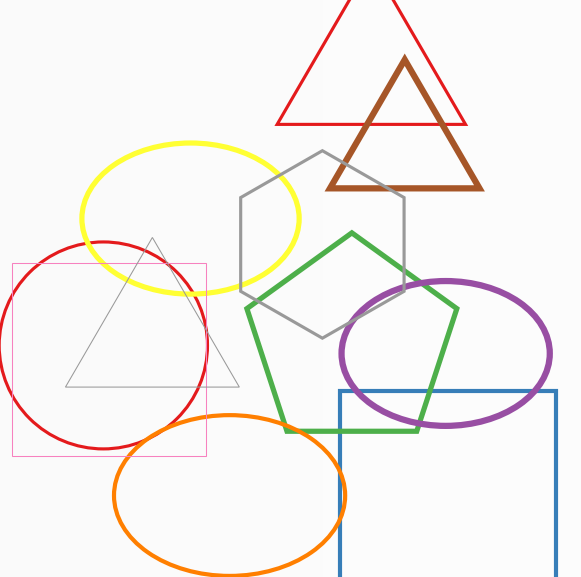[{"shape": "triangle", "thickness": 1.5, "radius": 0.94, "center": [0.639, 0.877]}, {"shape": "circle", "thickness": 1.5, "radius": 0.9, "center": [0.178, 0.401]}, {"shape": "square", "thickness": 2, "radius": 0.93, "center": [0.772, 0.137]}, {"shape": "pentagon", "thickness": 2.5, "radius": 0.95, "center": [0.605, 0.406]}, {"shape": "oval", "thickness": 3, "radius": 0.9, "center": [0.767, 0.387]}, {"shape": "oval", "thickness": 2, "radius": 0.99, "center": [0.395, 0.141]}, {"shape": "oval", "thickness": 2.5, "radius": 0.93, "center": [0.328, 0.621]}, {"shape": "triangle", "thickness": 3, "radius": 0.74, "center": [0.696, 0.747]}, {"shape": "square", "thickness": 0.5, "radius": 0.84, "center": [0.188, 0.377]}, {"shape": "hexagon", "thickness": 1.5, "radius": 0.81, "center": [0.555, 0.576]}, {"shape": "triangle", "thickness": 0.5, "radius": 0.86, "center": [0.262, 0.415]}]